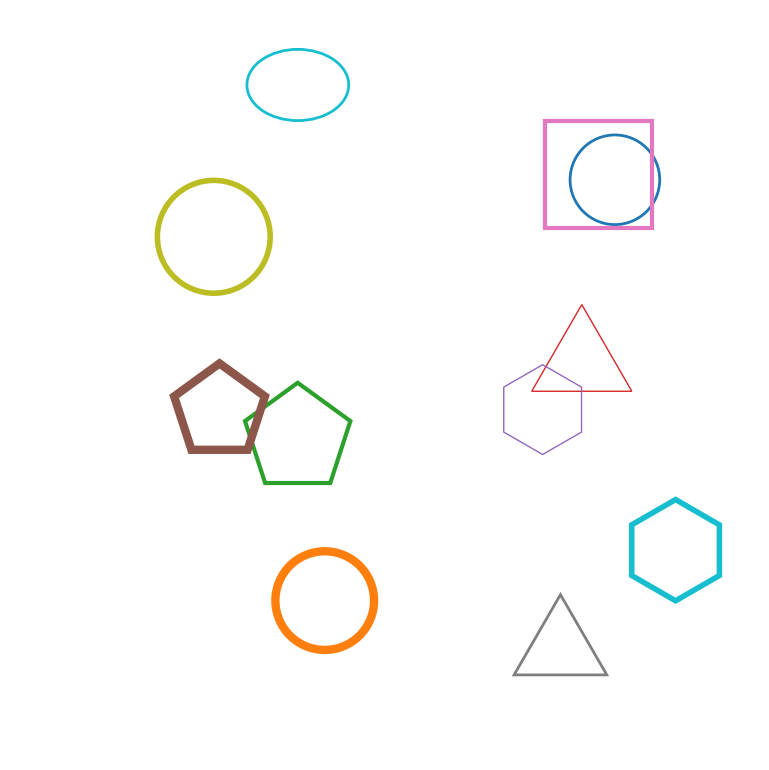[{"shape": "circle", "thickness": 1, "radius": 0.29, "center": [0.799, 0.767]}, {"shape": "circle", "thickness": 3, "radius": 0.32, "center": [0.422, 0.22]}, {"shape": "pentagon", "thickness": 1.5, "radius": 0.36, "center": [0.387, 0.431]}, {"shape": "triangle", "thickness": 0.5, "radius": 0.38, "center": [0.756, 0.529]}, {"shape": "hexagon", "thickness": 0.5, "radius": 0.29, "center": [0.705, 0.468]}, {"shape": "pentagon", "thickness": 3, "radius": 0.31, "center": [0.285, 0.466]}, {"shape": "square", "thickness": 1.5, "radius": 0.35, "center": [0.777, 0.773]}, {"shape": "triangle", "thickness": 1, "radius": 0.35, "center": [0.728, 0.158]}, {"shape": "circle", "thickness": 2, "radius": 0.37, "center": [0.278, 0.692]}, {"shape": "oval", "thickness": 1, "radius": 0.33, "center": [0.387, 0.89]}, {"shape": "hexagon", "thickness": 2, "radius": 0.33, "center": [0.877, 0.285]}]